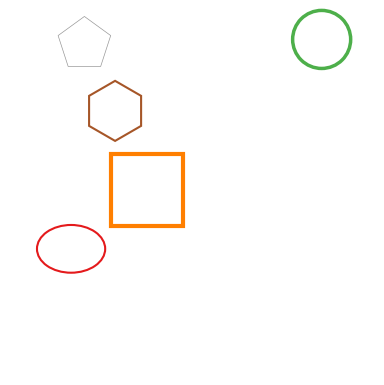[{"shape": "oval", "thickness": 1.5, "radius": 0.44, "center": [0.185, 0.354]}, {"shape": "circle", "thickness": 2.5, "radius": 0.38, "center": [0.835, 0.898]}, {"shape": "square", "thickness": 3, "radius": 0.47, "center": [0.381, 0.505]}, {"shape": "hexagon", "thickness": 1.5, "radius": 0.39, "center": [0.299, 0.712]}, {"shape": "pentagon", "thickness": 0.5, "radius": 0.36, "center": [0.219, 0.885]}]